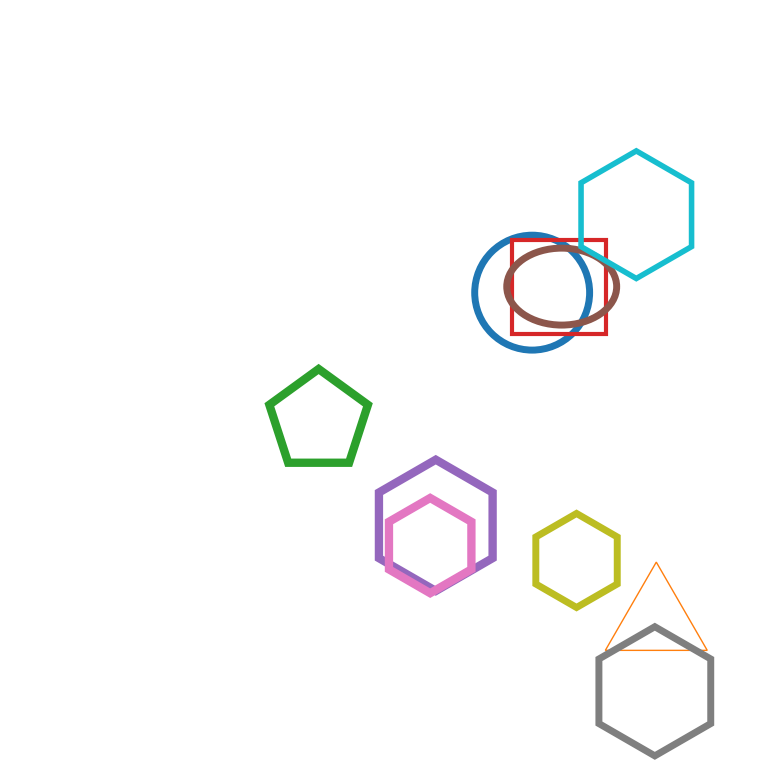[{"shape": "circle", "thickness": 2.5, "radius": 0.37, "center": [0.691, 0.62]}, {"shape": "triangle", "thickness": 0.5, "radius": 0.38, "center": [0.852, 0.194]}, {"shape": "pentagon", "thickness": 3, "radius": 0.34, "center": [0.414, 0.453]}, {"shape": "square", "thickness": 1.5, "radius": 0.3, "center": [0.726, 0.627]}, {"shape": "hexagon", "thickness": 3, "radius": 0.43, "center": [0.566, 0.318]}, {"shape": "oval", "thickness": 2.5, "radius": 0.36, "center": [0.73, 0.628]}, {"shape": "hexagon", "thickness": 3, "radius": 0.31, "center": [0.559, 0.291]}, {"shape": "hexagon", "thickness": 2.5, "radius": 0.42, "center": [0.85, 0.102]}, {"shape": "hexagon", "thickness": 2.5, "radius": 0.31, "center": [0.749, 0.272]}, {"shape": "hexagon", "thickness": 2, "radius": 0.41, "center": [0.826, 0.721]}]